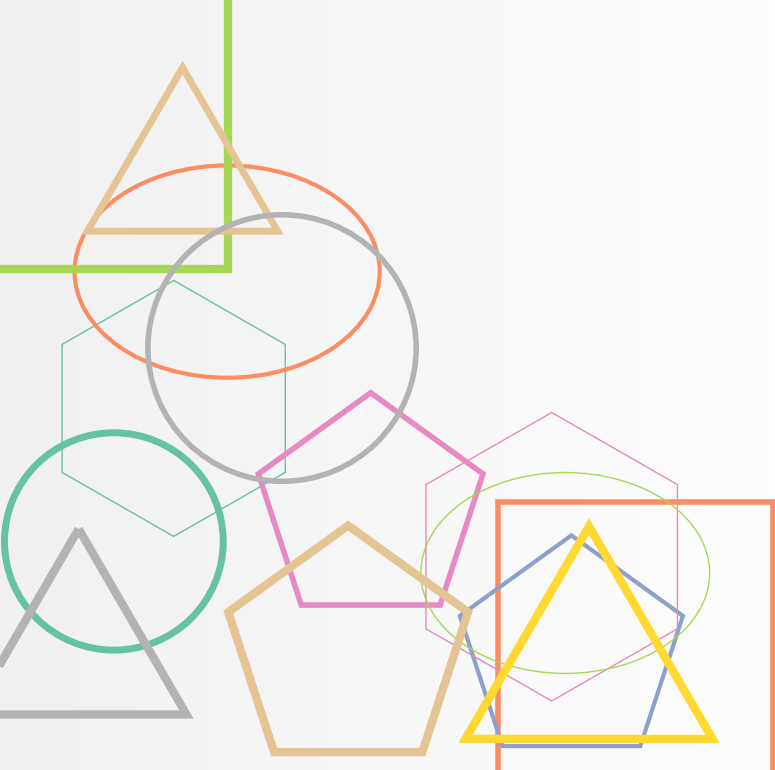[{"shape": "hexagon", "thickness": 0.5, "radius": 0.83, "center": [0.224, 0.47]}, {"shape": "circle", "thickness": 2.5, "radius": 0.71, "center": [0.147, 0.297]}, {"shape": "oval", "thickness": 1.5, "radius": 0.98, "center": [0.293, 0.647]}, {"shape": "square", "thickness": 2, "radius": 0.89, "center": [0.82, 0.171]}, {"shape": "pentagon", "thickness": 1.5, "radius": 0.76, "center": [0.737, 0.153]}, {"shape": "hexagon", "thickness": 0.5, "radius": 0.94, "center": [0.712, 0.277]}, {"shape": "pentagon", "thickness": 2, "radius": 0.76, "center": [0.478, 0.338]}, {"shape": "square", "thickness": 3, "radius": 0.96, "center": [0.103, 0.843]}, {"shape": "oval", "thickness": 0.5, "radius": 0.93, "center": [0.729, 0.256]}, {"shape": "triangle", "thickness": 3, "radius": 0.92, "center": [0.76, 0.132]}, {"shape": "triangle", "thickness": 2.5, "radius": 0.71, "center": [0.236, 0.771]}, {"shape": "pentagon", "thickness": 3, "radius": 0.81, "center": [0.449, 0.155]}, {"shape": "triangle", "thickness": 3, "radius": 0.8, "center": [0.101, 0.152]}, {"shape": "circle", "thickness": 2, "radius": 0.87, "center": [0.364, 0.548]}]